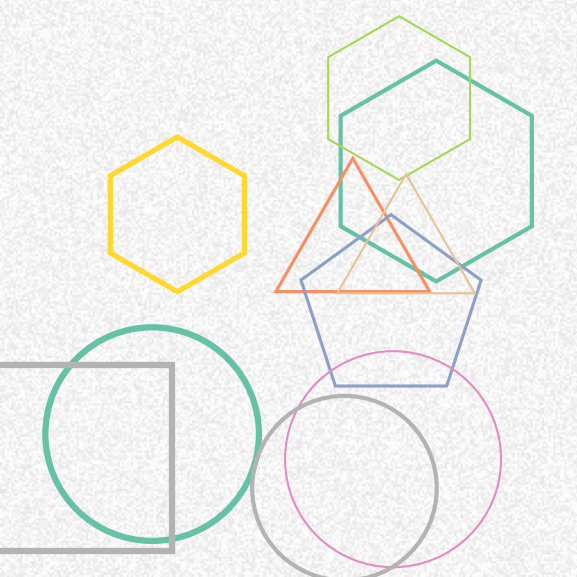[{"shape": "hexagon", "thickness": 2, "radius": 0.96, "center": [0.755, 0.703]}, {"shape": "circle", "thickness": 3, "radius": 0.92, "center": [0.263, 0.247]}, {"shape": "triangle", "thickness": 1.5, "radius": 0.77, "center": [0.611, 0.571]}, {"shape": "pentagon", "thickness": 1.5, "radius": 0.82, "center": [0.677, 0.463]}, {"shape": "circle", "thickness": 1, "radius": 0.94, "center": [0.681, 0.204]}, {"shape": "hexagon", "thickness": 1, "radius": 0.71, "center": [0.691, 0.829]}, {"shape": "hexagon", "thickness": 2.5, "radius": 0.67, "center": [0.307, 0.628]}, {"shape": "triangle", "thickness": 1, "radius": 0.69, "center": [0.703, 0.56]}, {"shape": "circle", "thickness": 2, "radius": 0.8, "center": [0.596, 0.154]}, {"shape": "square", "thickness": 3, "radius": 0.81, "center": [0.137, 0.206]}]